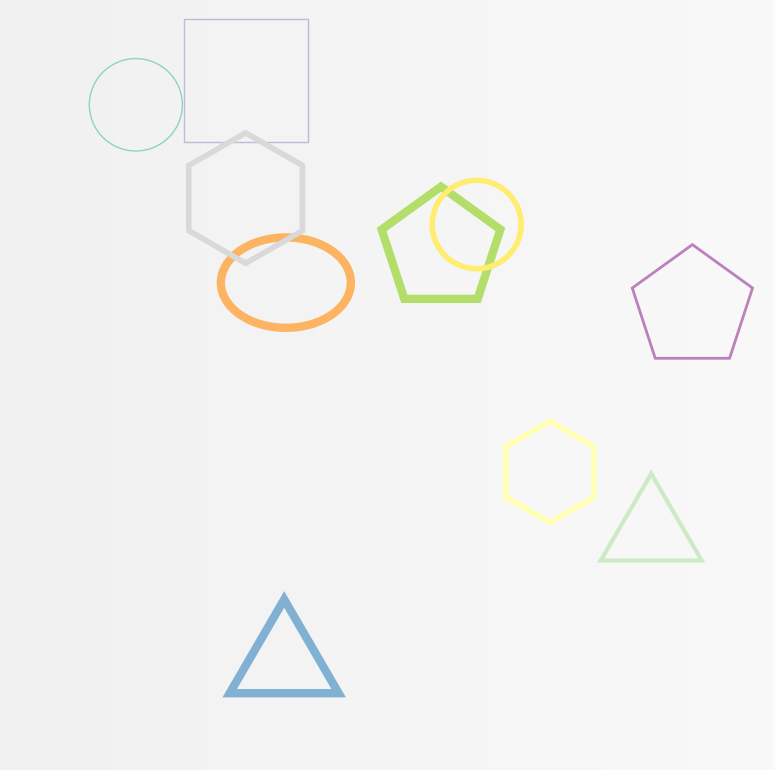[{"shape": "circle", "thickness": 0.5, "radius": 0.3, "center": [0.175, 0.864]}, {"shape": "hexagon", "thickness": 2, "radius": 0.33, "center": [0.709, 0.387]}, {"shape": "square", "thickness": 0.5, "radius": 0.4, "center": [0.317, 0.895]}, {"shape": "triangle", "thickness": 3, "radius": 0.41, "center": [0.367, 0.14]}, {"shape": "oval", "thickness": 3, "radius": 0.42, "center": [0.369, 0.633]}, {"shape": "pentagon", "thickness": 3, "radius": 0.4, "center": [0.569, 0.677]}, {"shape": "hexagon", "thickness": 2, "radius": 0.42, "center": [0.317, 0.743]}, {"shape": "pentagon", "thickness": 1, "radius": 0.41, "center": [0.893, 0.601]}, {"shape": "triangle", "thickness": 1.5, "radius": 0.38, "center": [0.84, 0.31]}, {"shape": "circle", "thickness": 2, "radius": 0.29, "center": [0.615, 0.708]}]